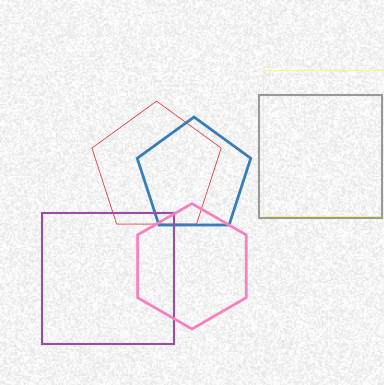[{"shape": "pentagon", "thickness": 0.5, "radius": 0.88, "center": [0.407, 0.561]}, {"shape": "pentagon", "thickness": 2, "radius": 0.78, "center": [0.504, 0.541]}, {"shape": "square", "thickness": 1.5, "radius": 0.85, "center": [0.281, 0.276]}, {"shape": "square", "thickness": 0.5, "radius": 0.95, "center": [0.874, 0.629]}, {"shape": "hexagon", "thickness": 2, "radius": 0.81, "center": [0.498, 0.308]}, {"shape": "square", "thickness": 1.5, "radius": 0.8, "center": [0.833, 0.594]}]